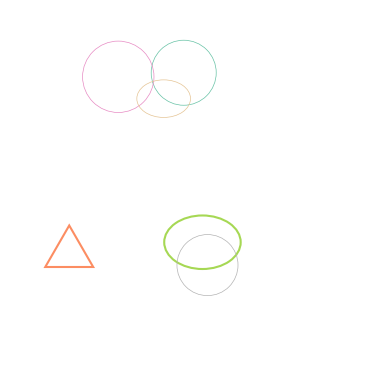[{"shape": "circle", "thickness": 0.5, "radius": 0.42, "center": [0.477, 0.811]}, {"shape": "triangle", "thickness": 1.5, "radius": 0.36, "center": [0.18, 0.342]}, {"shape": "circle", "thickness": 0.5, "radius": 0.46, "center": [0.307, 0.801]}, {"shape": "oval", "thickness": 1.5, "radius": 0.5, "center": [0.526, 0.371]}, {"shape": "oval", "thickness": 0.5, "radius": 0.35, "center": [0.425, 0.744]}, {"shape": "circle", "thickness": 0.5, "radius": 0.4, "center": [0.539, 0.311]}]